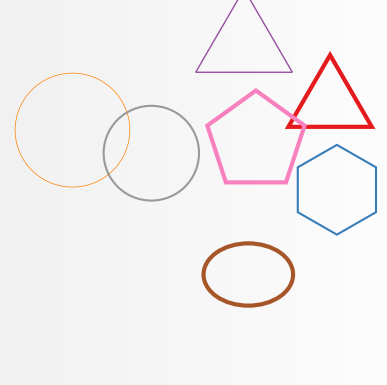[{"shape": "triangle", "thickness": 3, "radius": 0.62, "center": [0.852, 0.733]}, {"shape": "hexagon", "thickness": 1.5, "radius": 0.58, "center": [0.869, 0.507]}, {"shape": "triangle", "thickness": 1, "radius": 0.72, "center": [0.63, 0.884]}, {"shape": "circle", "thickness": 0.5, "radius": 0.74, "center": [0.187, 0.662]}, {"shape": "oval", "thickness": 3, "radius": 0.58, "center": [0.641, 0.287]}, {"shape": "pentagon", "thickness": 3, "radius": 0.66, "center": [0.66, 0.633]}, {"shape": "circle", "thickness": 1.5, "radius": 0.62, "center": [0.391, 0.602]}]